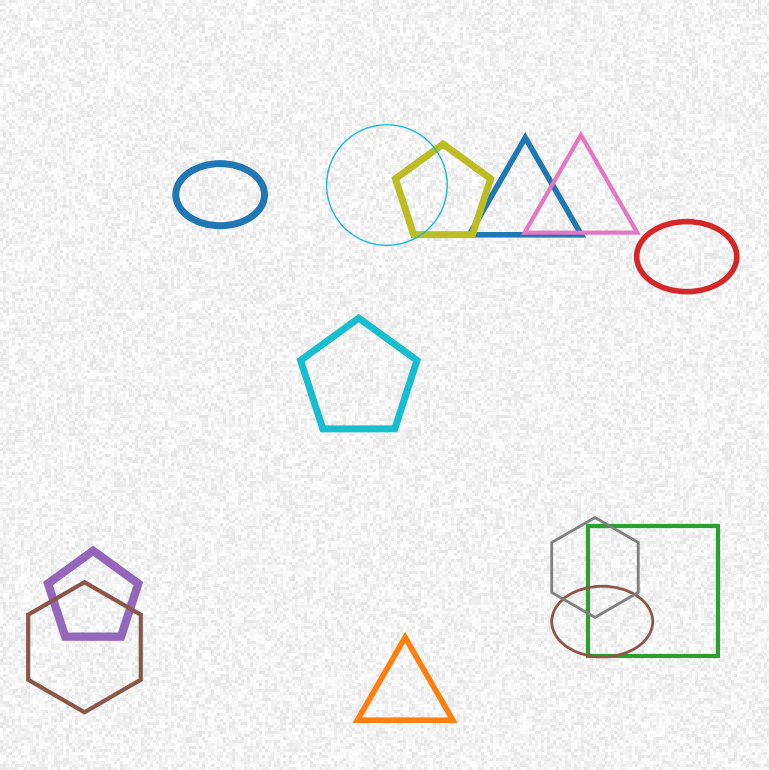[{"shape": "triangle", "thickness": 2, "radius": 0.42, "center": [0.682, 0.737]}, {"shape": "oval", "thickness": 2.5, "radius": 0.29, "center": [0.286, 0.747]}, {"shape": "triangle", "thickness": 2, "radius": 0.36, "center": [0.526, 0.101]}, {"shape": "square", "thickness": 1.5, "radius": 0.42, "center": [0.848, 0.233]}, {"shape": "oval", "thickness": 2, "radius": 0.33, "center": [0.892, 0.667]}, {"shape": "pentagon", "thickness": 3, "radius": 0.31, "center": [0.121, 0.223]}, {"shape": "oval", "thickness": 1, "radius": 0.33, "center": [0.782, 0.193]}, {"shape": "hexagon", "thickness": 1.5, "radius": 0.42, "center": [0.11, 0.159]}, {"shape": "triangle", "thickness": 1.5, "radius": 0.42, "center": [0.754, 0.74]}, {"shape": "hexagon", "thickness": 1, "radius": 0.32, "center": [0.773, 0.263]}, {"shape": "pentagon", "thickness": 2.5, "radius": 0.32, "center": [0.575, 0.748]}, {"shape": "pentagon", "thickness": 2.5, "radius": 0.4, "center": [0.466, 0.507]}, {"shape": "circle", "thickness": 0.5, "radius": 0.39, "center": [0.502, 0.76]}]